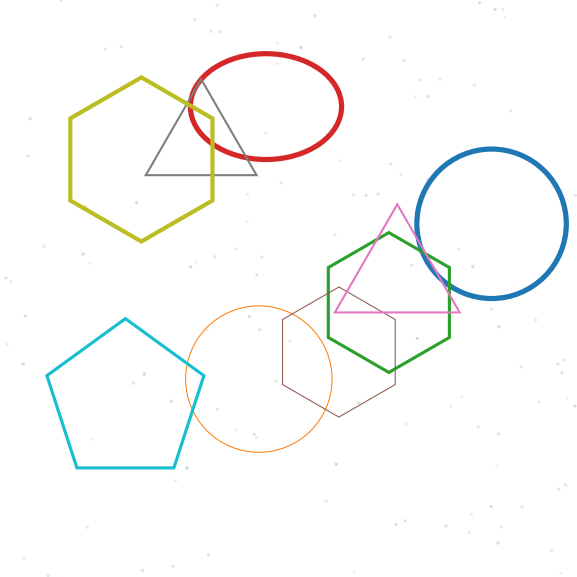[{"shape": "circle", "thickness": 2.5, "radius": 0.65, "center": [0.851, 0.612]}, {"shape": "circle", "thickness": 0.5, "radius": 0.63, "center": [0.448, 0.343]}, {"shape": "hexagon", "thickness": 1.5, "radius": 0.61, "center": [0.673, 0.475]}, {"shape": "oval", "thickness": 2.5, "radius": 0.65, "center": [0.461, 0.815]}, {"shape": "hexagon", "thickness": 0.5, "radius": 0.56, "center": [0.587, 0.39]}, {"shape": "triangle", "thickness": 1, "radius": 0.62, "center": [0.688, 0.521]}, {"shape": "triangle", "thickness": 1, "radius": 0.55, "center": [0.348, 0.751]}, {"shape": "hexagon", "thickness": 2, "radius": 0.71, "center": [0.245, 0.723]}, {"shape": "pentagon", "thickness": 1.5, "radius": 0.71, "center": [0.217, 0.305]}]